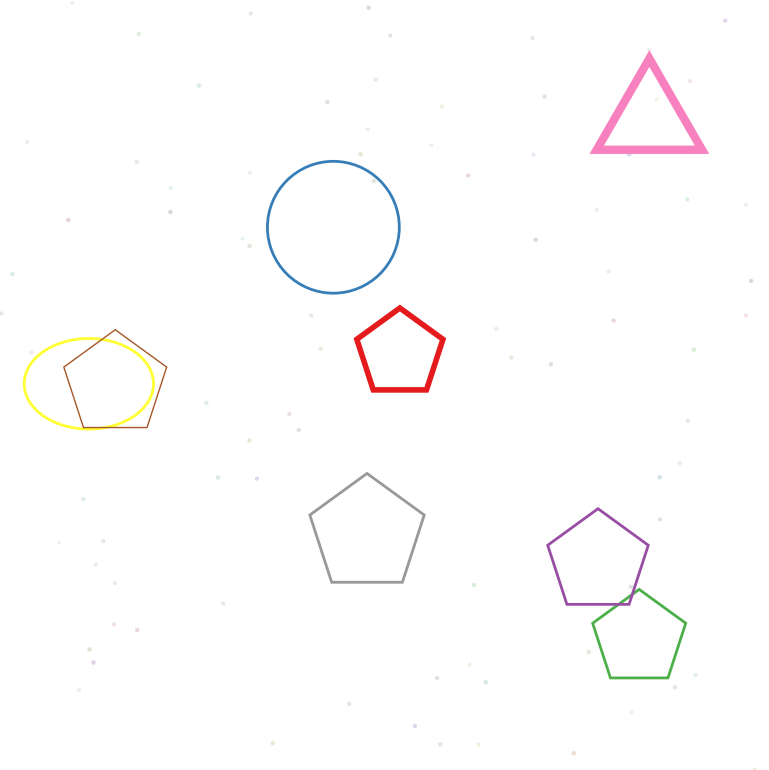[{"shape": "pentagon", "thickness": 2, "radius": 0.29, "center": [0.519, 0.541]}, {"shape": "circle", "thickness": 1, "radius": 0.43, "center": [0.433, 0.705]}, {"shape": "pentagon", "thickness": 1, "radius": 0.32, "center": [0.83, 0.171]}, {"shape": "pentagon", "thickness": 1, "radius": 0.34, "center": [0.777, 0.271]}, {"shape": "oval", "thickness": 1, "radius": 0.42, "center": [0.115, 0.502]}, {"shape": "pentagon", "thickness": 0.5, "radius": 0.35, "center": [0.15, 0.502]}, {"shape": "triangle", "thickness": 3, "radius": 0.39, "center": [0.843, 0.845]}, {"shape": "pentagon", "thickness": 1, "radius": 0.39, "center": [0.477, 0.307]}]